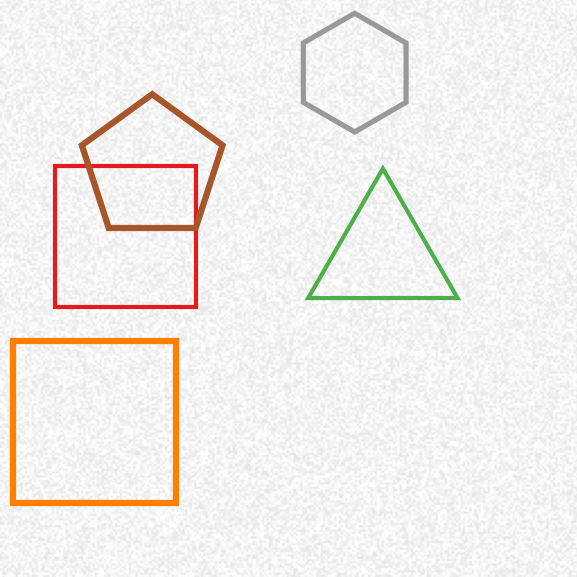[{"shape": "square", "thickness": 2, "radius": 0.61, "center": [0.217, 0.589]}, {"shape": "triangle", "thickness": 2, "radius": 0.75, "center": [0.663, 0.558]}, {"shape": "square", "thickness": 3, "radius": 0.7, "center": [0.163, 0.268]}, {"shape": "pentagon", "thickness": 3, "radius": 0.64, "center": [0.264, 0.708]}, {"shape": "hexagon", "thickness": 2.5, "radius": 0.51, "center": [0.614, 0.873]}]